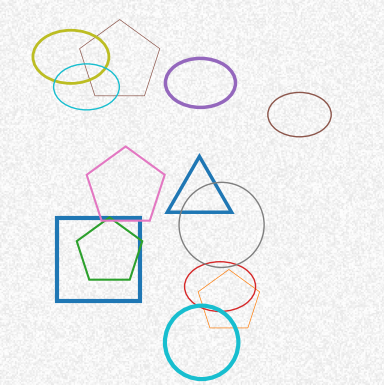[{"shape": "triangle", "thickness": 2.5, "radius": 0.48, "center": [0.518, 0.497]}, {"shape": "square", "thickness": 3, "radius": 0.54, "center": [0.256, 0.326]}, {"shape": "pentagon", "thickness": 0.5, "radius": 0.42, "center": [0.594, 0.216]}, {"shape": "pentagon", "thickness": 1.5, "radius": 0.45, "center": [0.284, 0.346]}, {"shape": "oval", "thickness": 1, "radius": 0.46, "center": [0.572, 0.256]}, {"shape": "oval", "thickness": 2.5, "radius": 0.46, "center": [0.521, 0.785]}, {"shape": "pentagon", "thickness": 0.5, "radius": 0.55, "center": [0.311, 0.84]}, {"shape": "oval", "thickness": 1, "radius": 0.41, "center": [0.778, 0.702]}, {"shape": "pentagon", "thickness": 1.5, "radius": 0.53, "center": [0.326, 0.513]}, {"shape": "circle", "thickness": 1, "radius": 0.55, "center": [0.576, 0.416]}, {"shape": "oval", "thickness": 2, "radius": 0.49, "center": [0.184, 0.852]}, {"shape": "oval", "thickness": 1, "radius": 0.43, "center": [0.225, 0.774]}, {"shape": "circle", "thickness": 3, "radius": 0.48, "center": [0.524, 0.111]}]